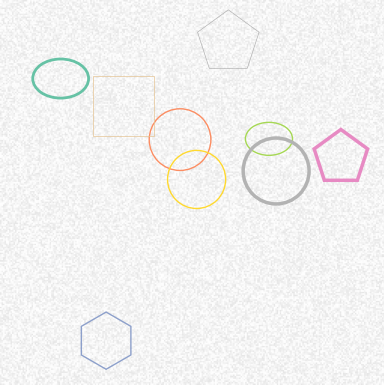[{"shape": "oval", "thickness": 2, "radius": 0.36, "center": [0.158, 0.796]}, {"shape": "circle", "thickness": 1, "radius": 0.4, "center": [0.468, 0.637]}, {"shape": "hexagon", "thickness": 1, "radius": 0.37, "center": [0.276, 0.115]}, {"shape": "pentagon", "thickness": 2.5, "radius": 0.36, "center": [0.885, 0.591]}, {"shape": "oval", "thickness": 1, "radius": 0.31, "center": [0.699, 0.639]}, {"shape": "circle", "thickness": 1, "radius": 0.38, "center": [0.511, 0.534]}, {"shape": "square", "thickness": 0.5, "radius": 0.39, "center": [0.32, 0.724]}, {"shape": "circle", "thickness": 2.5, "radius": 0.43, "center": [0.717, 0.556]}, {"shape": "pentagon", "thickness": 0.5, "radius": 0.42, "center": [0.593, 0.89]}]